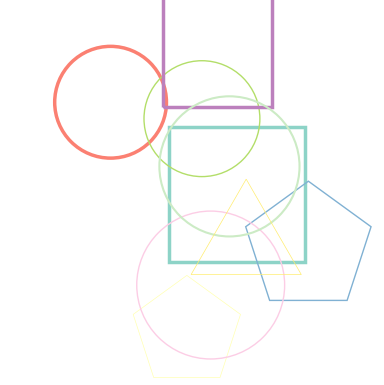[{"shape": "square", "thickness": 2.5, "radius": 0.88, "center": [0.616, 0.495]}, {"shape": "pentagon", "thickness": 0.5, "radius": 0.73, "center": [0.485, 0.138]}, {"shape": "circle", "thickness": 2.5, "radius": 0.73, "center": [0.287, 0.734]}, {"shape": "pentagon", "thickness": 1, "radius": 0.86, "center": [0.801, 0.358]}, {"shape": "circle", "thickness": 1, "radius": 0.75, "center": [0.525, 0.692]}, {"shape": "circle", "thickness": 1, "radius": 0.96, "center": [0.547, 0.26]}, {"shape": "square", "thickness": 2.5, "radius": 0.71, "center": [0.566, 0.863]}, {"shape": "circle", "thickness": 1.5, "radius": 0.91, "center": [0.596, 0.568]}, {"shape": "triangle", "thickness": 0.5, "radius": 0.83, "center": [0.639, 0.369]}]